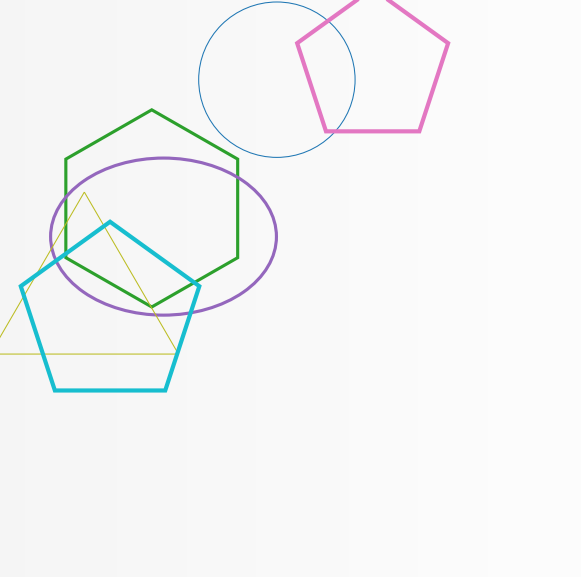[{"shape": "circle", "thickness": 0.5, "radius": 0.67, "center": [0.476, 0.861]}, {"shape": "hexagon", "thickness": 1.5, "radius": 0.85, "center": [0.261, 0.638]}, {"shape": "oval", "thickness": 1.5, "radius": 0.97, "center": [0.281, 0.589]}, {"shape": "pentagon", "thickness": 2, "radius": 0.68, "center": [0.641, 0.882]}, {"shape": "triangle", "thickness": 0.5, "radius": 0.94, "center": [0.145, 0.48]}, {"shape": "pentagon", "thickness": 2, "radius": 0.81, "center": [0.189, 0.454]}]